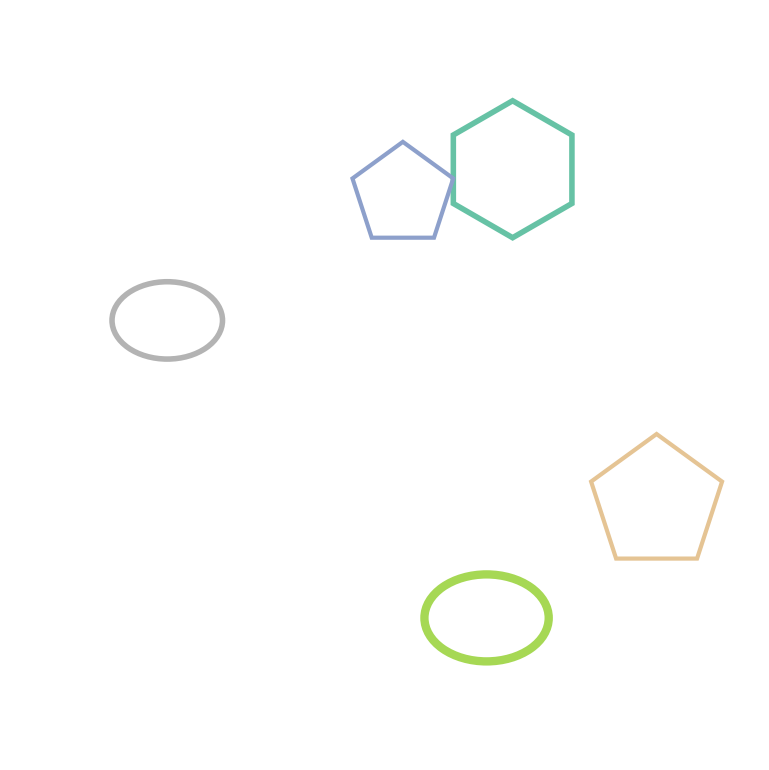[{"shape": "hexagon", "thickness": 2, "radius": 0.44, "center": [0.666, 0.78]}, {"shape": "pentagon", "thickness": 1.5, "radius": 0.34, "center": [0.523, 0.747]}, {"shape": "oval", "thickness": 3, "radius": 0.4, "center": [0.632, 0.198]}, {"shape": "pentagon", "thickness": 1.5, "radius": 0.45, "center": [0.853, 0.347]}, {"shape": "oval", "thickness": 2, "radius": 0.36, "center": [0.217, 0.584]}]